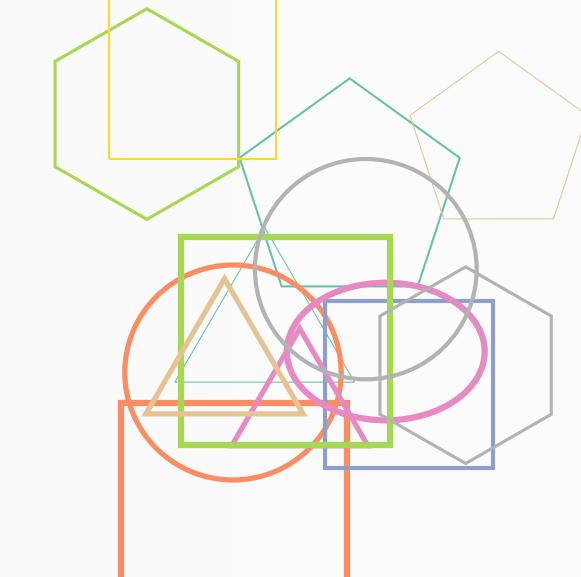[{"shape": "pentagon", "thickness": 1, "radius": 1.0, "center": [0.602, 0.664]}, {"shape": "triangle", "thickness": 0.5, "radius": 0.89, "center": [0.455, 0.427]}, {"shape": "circle", "thickness": 2.5, "radius": 0.93, "center": [0.401, 0.354]}, {"shape": "square", "thickness": 3, "radius": 0.97, "center": [0.403, 0.106]}, {"shape": "square", "thickness": 2, "radius": 0.73, "center": [0.704, 0.334]}, {"shape": "oval", "thickness": 3, "radius": 0.85, "center": [0.664, 0.39]}, {"shape": "triangle", "thickness": 2.5, "radius": 0.68, "center": [0.516, 0.295]}, {"shape": "hexagon", "thickness": 1.5, "radius": 0.91, "center": [0.253, 0.802]}, {"shape": "square", "thickness": 3, "radius": 0.9, "center": [0.491, 0.409]}, {"shape": "square", "thickness": 1, "radius": 0.72, "center": [0.332, 0.868]}, {"shape": "triangle", "thickness": 2.5, "radius": 0.78, "center": [0.386, 0.361]}, {"shape": "pentagon", "thickness": 0.5, "radius": 0.8, "center": [0.858, 0.75]}, {"shape": "hexagon", "thickness": 1.5, "radius": 0.85, "center": [0.801, 0.367]}, {"shape": "circle", "thickness": 2, "radius": 0.95, "center": [0.629, 0.533]}]